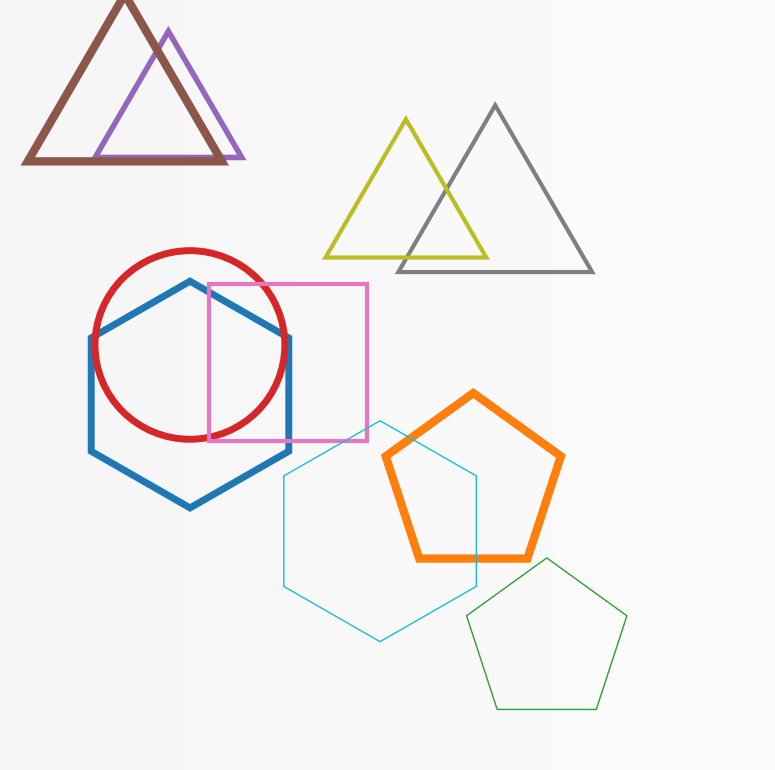[{"shape": "hexagon", "thickness": 2.5, "radius": 0.74, "center": [0.245, 0.488]}, {"shape": "pentagon", "thickness": 3, "radius": 0.59, "center": [0.611, 0.371]}, {"shape": "pentagon", "thickness": 0.5, "radius": 0.54, "center": [0.705, 0.167]}, {"shape": "circle", "thickness": 2.5, "radius": 0.61, "center": [0.245, 0.552]}, {"shape": "triangle", "thickness": 2, "radius": 0.55, "center": [0.217, 0.85]}, {"shape": "triangle", "thickness": 3, "radius": 0.72, "center": [0.161, 0.863]}, {"shape": "square", "thickness": 1.5, "radius": 0.51, "center": [0.371, 0.529]}, {"shape": "triangle", "thickness": 1.5, "radius": 0.72, "center": [0.639, 0.719]}, {"shape": "triangle", "thickness": 1.5, "radius": 0.6, "center": [0.524, 0.725]}, {"shape": "hexagon", "thickness": 0.5, "radius": 0.72, "center": [0.49, 0.31]}]